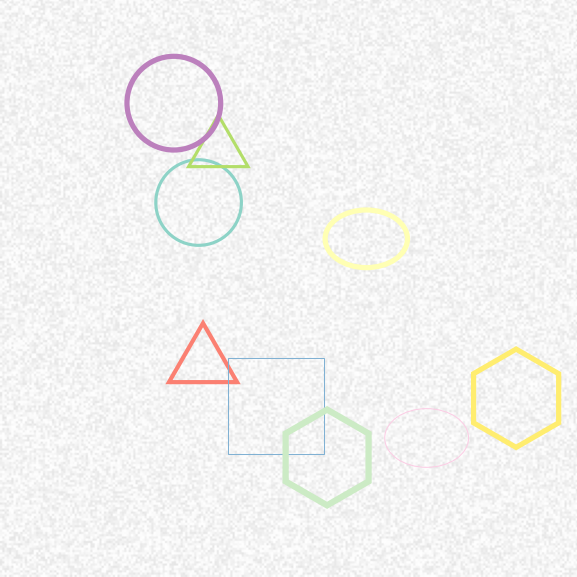[{"shape": "circle", "thickness": 1.5, "radius": 0.37, "center": [0.344, 0.648]}, {"shape": "oval", "thickness": 2.5, "radius": 0.36, "center": [0.634, 0.586]}, {"shape": "triangle", "thickness": 2, "radius": 0.34, "center": [0.352, 0.371]}, {"shape": "square", "thickness": 0.5, "radius": 0.42, "center": [0.478, 0.296]}, {"shape": "triangle", "thickness": 1.5, "radius": 0.3, "center": [0.378, 0.74]}, {"shape": "oval", "thickness": 0.5, "radius": 0.36, "center": [0.739, 0.241]}, {"shape": "circle", "thickness": 2.5, "radius": 0.41, "center": [0.301, 0.82]}, {"shape": "hexagon", "thickness": 3, "radius": 0.41, "center": [0.566, 0.207]}, {"shape": "hexagon", "thickness": 2.5, "radius": 0.43, "center": [0.894, 0.31]}]